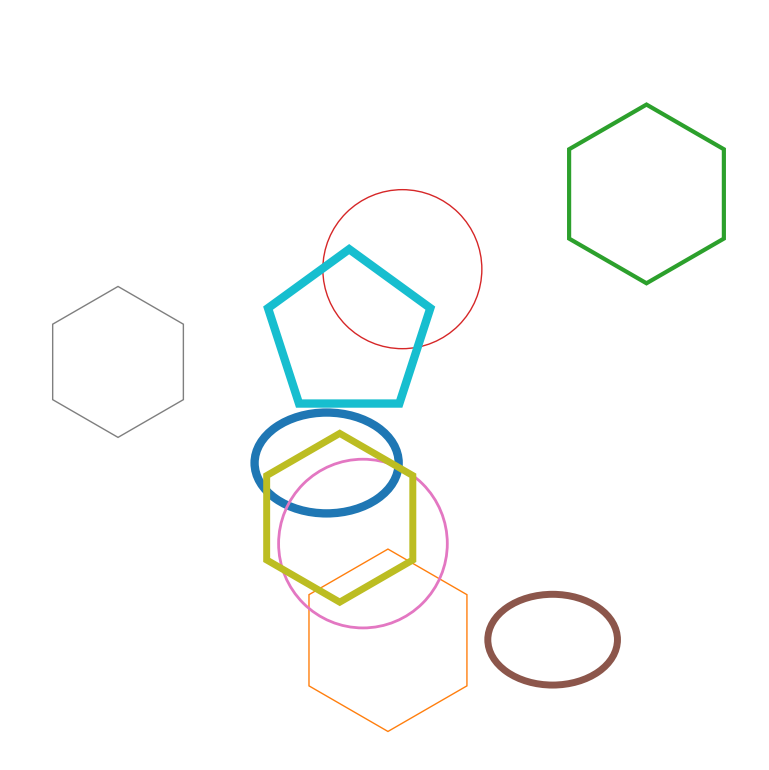[{"shape": "oval", "thickness": 3, "radius": 0.47, "center": [0.424, 0.399]}, {"shape": "hexagon", "thickness": 0.5, "radius": 0.59, "center": [0.504, 0.168]}, {"shape": "hexagon", "thickness": 1.5, "radius": 0.58, "center": [0.84, 0.748]}, {"shape": "circle", "thickness": 0.5, "radius": 0.52, "center": [0.523, 0.65]}, {"shape": "oval", "thickness": 2.5, "radius": 0.42, "center": [0.718, 0.169]}, {"shape": "circle", "thickness": 1, "radius": 0.55, "center": [0.471, 0.294]}, {"shape": "hexagon", "thickness": 0.5, "radius": 0.49, "center": [0.153, 0.53]}, {"shape": "hexagon", "thickness": 2.5, "radius": 0.55, "center": [0.441, 0.328]}, {"shape": "pentagon", "thickness": 3, "radius": 0.55, "center": [0.453, 0.566]}]